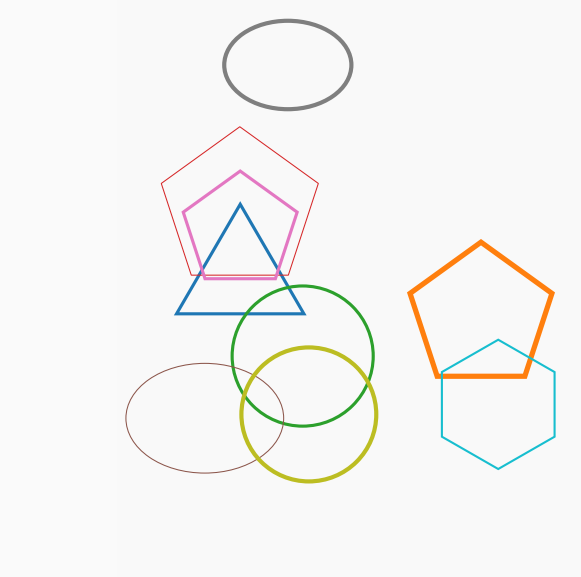[{"shape": "triangle", "thickness": 1.5, "radius": 0.63, "center": [0.413, 0.519]}, {"shape": "pentagon", "thickness": 2.5, "radius": 0.64, "center": [0.828, 0.451]}, {"shape": "circle", "thickness": 1.5, "radius": 0.61, "center": [0.521, 0.383]}, {"shape": "pentagon", "thickness": 0.5, "radius": 0.71, "center": [0.413, 0.638]}, {"shape": "oval", "thickness": 0.5, "radius": 0.68, "center": [0.352, 0.275]}, {"shape": "pentagon", "thickness": 1.5, "radius": 0.52, "center": [0.413, 0.6]}, {"shape": "oval", "thickness": 2, "radius": 0.55, "center": [0.495, 0.887]}, {"shape": "circle", "thickness": 2, "radius": 0.58, "center": [0.531, 0.282]}, {"shape": "hexagon", "thickness": 1, "radius": 0.56, "center": [0.857, 0.299]}]